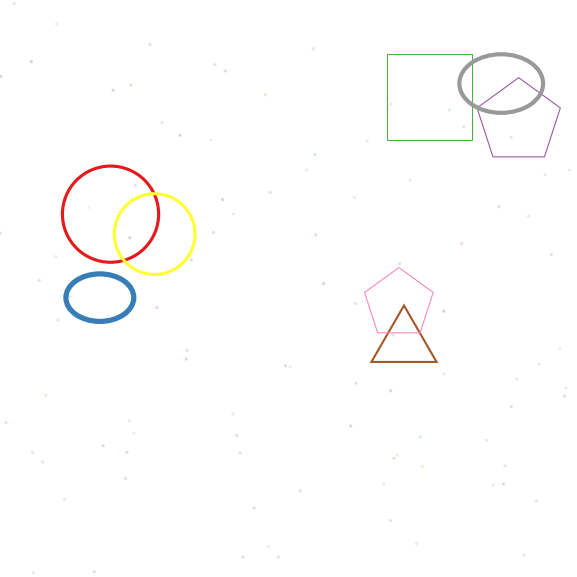[{"shape": "circle", "thickness": 1.5, "radius": 0.42, "center": [0.191, 0.628]}, {"shape": "oval", "thickness": 2.5, "radius": 0.29, "center": [0.173, 0.484]}, {"shape": "square", "thickness": 0.5, "radius": 0.37, "center": [0.744, 0.831]}, {"shape": "pentagon", "thickness": 0.5, "radius": 0.38, "center": [0.898, 0.789]}, {"shape": "circle", "thickness": 1.5, "radius": 0.35, "center": [0.268, 0.594]}, {"shape": "triangle", "thickness": 1, "radius": 0.33, "center": [0.7, 0.405]}, {"shape": "pentagon", "thickness": 0.5, "radius": 0.31, "center": [0.691, 0.473]}, {"shape": "oval", "thickness": 2, "radius": 0.36, "center": [0.868, 0.854]}]